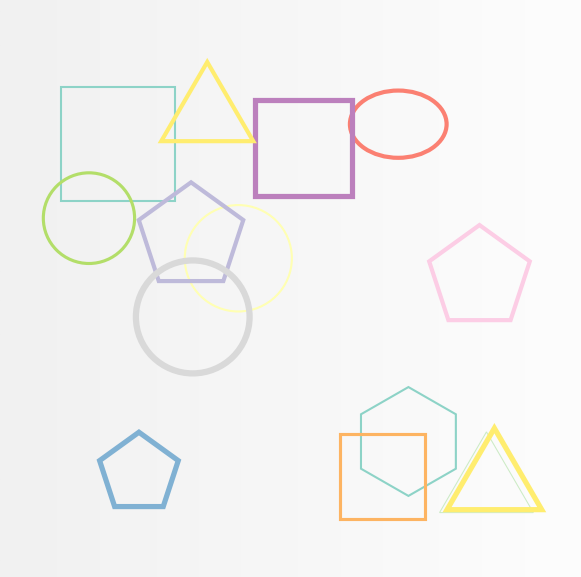[{"shape": "hexagon", "thickness": 1, "radius": 0.47, "center": [0.703, 0.235]}, {"shape": "square", "thickness": 1, "radius": 0.49, "center": [0.203, 0.749]}, {"shape": "circle", "thickness": 1, "radius": 0.46, "center": [0.41, 0.552]}, {"shape": "pentagon", "thickness": 2, "radius": 0.47, "center": [0.329, 0.589]}, {"shape": "oval", "thickness": 2, "radius": 0.42, "center": [0.685, 0.784]}, {"shape": "pentagon", "thickness": 2.5, "radius": 0.36, "center": [0.239, 0.18]}, {"shape": "square", "thickness": 1.5, "radius": 0.37, "center": [0.658, 0.174]}, {"shape": "circle", "thickness": 1.5, "radius": 0.39, "center": [0.153, 0.621]}, {"shape": "pentagon", "thickness": 2, "radius": 0.46, "center": [0.825, 0.518]}, {"shape": "circle", "thickness": 3, "radius": 0.49, "center": [0.332, 0.45]}, {"shape": "square", "thickness": 2.5, "radius": 0.42, "center": [0.523, 0.743]}, {"shape": "triangle", "thickness": 0.5, "radius": 0.47, "center": [0.837, 0.158]}, {"shape": "triangle", "thickness": 2, "radius": 0.46, "center": [0.357, 0.8]}, {"shape": "triangle", "thickness": 2.5, "radius": 0.47, "center": [0.851, 0.164]}]